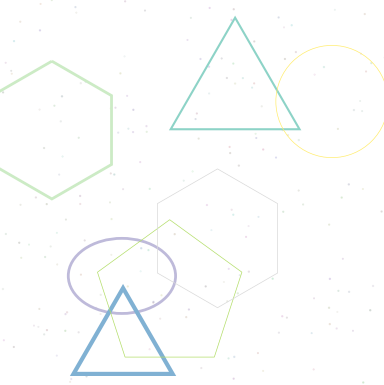[{"shape": "triangle", "thickness": 1.5, "radius": 0.97, "center": [0.611, 0.761]}, {"shape": "oval", "thickness": 2, "radius": 0.7, "center": [0.317, 0.283]}, {"shape": "triangle", "thickness": 3, "radius": 0.74, "center": [0.32, 0.103]}, {"shape": "pentagon", "thickness": 0.5, "radius": 0.99, "center": [0.441, 0.232]}, {"shape": "hexagon", "thickness": 0.5, "radius": 0.9, "center": [0.565, 0.381]}, {"shape": "hexagon", "thickness": 2, "radius": 0.89, "center": [0.135, 0.662]}, {"shape": "circle", "thickness": 0.5, "radius": 0.73, "center": [0.862, 0.736]}]